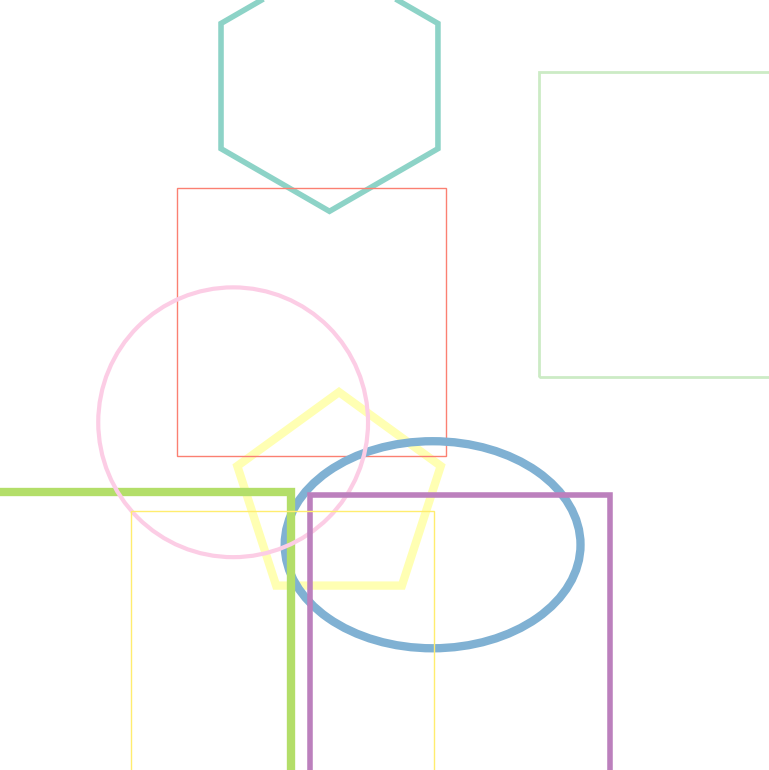[{"shape": "hexagon", "thickness": 2, "radius": 0.81, "center": [0.428, 0.888]}, {"shape": "pentagon", "thickness": 3, "radius": 0.69, "center": [0.44, 0.352]}, {"shape": "square", "thickness": 0.5, "radius": 0.87, "center": [0.405, 0.581]}, {"shape": "oval", "thickness": 3, "radius": 0.96, "center": [0.562, 0.293]}, {"shape": "square", "thickness": 3, "radius": 0.99, "center": [0.181, 0.163]}, {"shape": "circle", "thickness": 1.5, "radius": 0.88, "center": [0.303, 0.452]}, {"shape": "square", "thickness": 2, "radius": 0.97, "center": [0.597, 0.163]}, {"shape": "square", "thickness": 1, "radius": 0.99, "center": [0.898, 0.708]}, {"shape": "square", "thickness": 0.5, "radius": 0.98, "center": [0.367, 0.139]}]